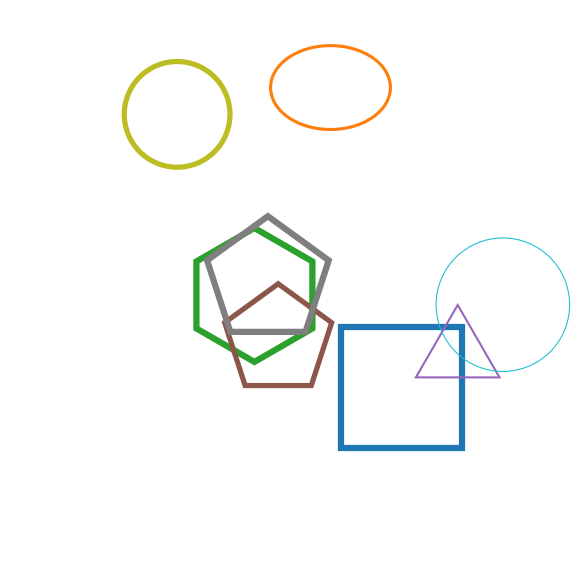[{"shape": "square", "thickness": 3, "radius": 0.52, "center": [0.695, 0.328]}, {"shape": "oval", "thickness": 1.5, "radius": 0.52, "center": [0.572, 0.848]}, {"shape": "hexagon", "thickness": 3, "radius": 0.58, "center": [0.441, 0.488]}, {"shape": "triangle", "thickness": 1, "radius": 0.42, "center": [0.793, 0.387]}, {"shape": "pentagon", "thickness": 2.5, "radius": 0.49, "center": [0.482, 0.41]}, {"shape": "pentagon", "thickness": 3, "radius": 0.55, "center": [0.464, 0.514]}, {"shape": "circle", "thickness": 2.5, "radius": 0.46, "center": [0.307, 0.801]}, {"shape": "circle", "thickness": 0.5, "radius": 0.58, "center": [0.871, 0.472]}]